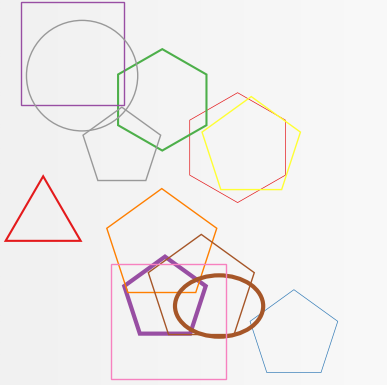[{"shape": "hexagon", "thickness": 0.5, "radius": 0.71, "center": [0.613, 0.617]}, {"shape": "triangle", "thickness": 1.5, "radius": 0.56, "center": [0.111, 0.43]}, {"shape": "pentagon", "thickness": 0.5, "radius": 0.6, "center": [0.758, 0.129]}, {"shape": "hexagon", "thickness": 1.5, "radius": 0.66, "center": [0.419, 0.741]}, {"shape": "square", "thickness": 1, "radius": 0.67, "center": [0.187, 0.861]}, {"shape": "pentagon", "thickness": 3, "radius": 0.55, "center": [0.426, 0.223]}, {"shape": "pentagon", "thickness": 1, "radius": 0.75, "center": [0.417, 0.361]}, {"shape": "pentagon", "thickness": 1, "radius": 0.67, "center": [0.648, 0.616]}, {"shape": "oval", "thickness": 3, "radius": 0.57, "center": [0.565, 0.205]}, {"shape": "pentagon", "thickness": 1, "radius": 0.72, "center": [0.519, 0.247]}, {"shape": "square", "thickness": 1, "radius": 0.74, "center": [0.436, 0.165]}, {"shape": "circle", "thickness": 1, "radius": 0.72, "center": [0.212, 0.804]}, {"shape": "pentagon", "thickness": 1, "radius": 0.53, "center": [0.314, 0.616]}]